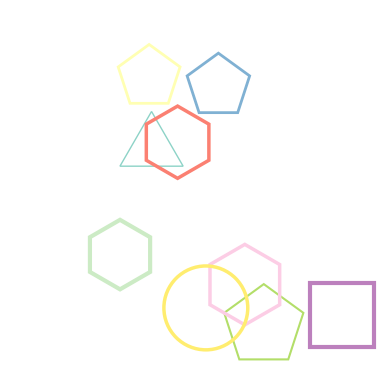[{"shape": "triangle", "thickness": 1, "radius": 0.47, "center": [0.394, 0.616]}, {"shape": "pentagon", "thickness": 2, "radius": 0.42, "center": [0.387, 0.8]}, {"shape": "hexagon", "thickness": 2.5, "radius": 0.47, "center": [0.461, 0.631]}, {"shape": "pentagon", "thickness": 2, "radius": 0.43, "center": [0.567, 0.776]}, {"shape": "pentagon", "thickness": 1.5, "radius": 0.54, "center": [0.685, 0.154]}, {"shape": "hexagon", "thickness": 2.5, "radius": 0.52, "center": [0.636, 0.261]}, {"shape": "square", "thickness": 3, "radius": 0.42, "center": [0.888, 0.183]}, {"shape": "hexagon", "thickness": 3, "radius": 0.45, "center": [0.312, 0.339]}, {"shape": "circle", "thickness": 2.5, "radius": 0.54, "center": [0.535, 0.2]}]